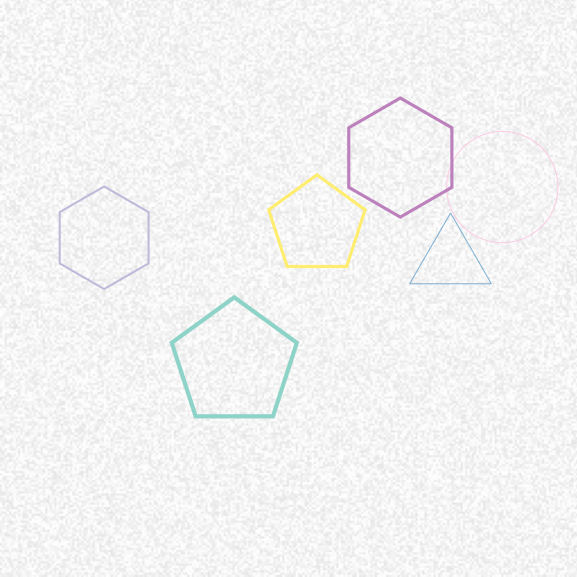[{"shape": "pentagon", "thickness": 2, "radius": 0.57, "center": [0.406, 0.37]}, {"shape": "hexagon", "thickness": 1, "radius": 0.44, "center": [0.18, 0.587]}, {"shape": "triangle", "thickness": 0.5, "radius": 0.41, "center": [0.78, 0.549]}, {"shape": "circle", "thickness": 0.5, "radius": 0.48, "center": [0.87, 0.675]}, {"shape": "hexagon", "thickness": 1.5, "radius": 0.52, "center": [0.693, 0.726]}, {"shape": "pentagon", "thickness": 1.5, "radius": 0.44, "center": [0.549, 0.609]}]